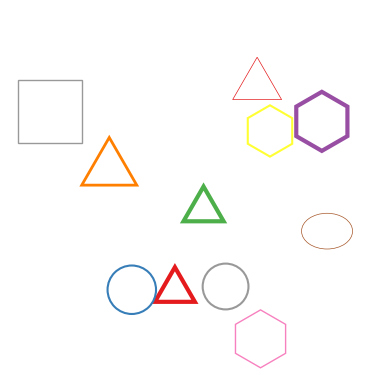[{"shape": "triangle", "thickness": 3, "radius": 0.3, "center": [0.454, 0.246]}, {"shape": "triangle", "thickness": 0.5, "radius": 0.37, "center": [0.668, 0.778]}, {"shape": "circle", "thickness": 1.5, "radius": 0.31, "center": [0.342, 0.247]}, {"shape": "triangle", "thickness": 3, "radius": 0.3, "center": [0.529, 0.455]}, {"shape": "hexagon", "thickness": 3, "radius": 0.38, "center": [0.836, 0.685]}, {"shape": "triangle", "thickness": 2, "radius": 0.41, "center": [0.284, 0.56]}, {"shape": "hexagon", "thickness": 1.5, "radius": 0.33, "center": [0.701, 0.66]}, {"shape": "oval", "thickness": 0.5, "radius": 0.33, "center": [0.849, 0.4]}, {"shape": "hexagon", "thickness": 1, "radius": 0.38, "center": [0.677, 0.12]}, {"shape": "circle", "thickness": 1.5, "radius": 0.3, "center": [0.586, 0.256]}, {"shape": "square", "thickness": 1, "radius": 0.41, "center": [0.13, 0.71]}]